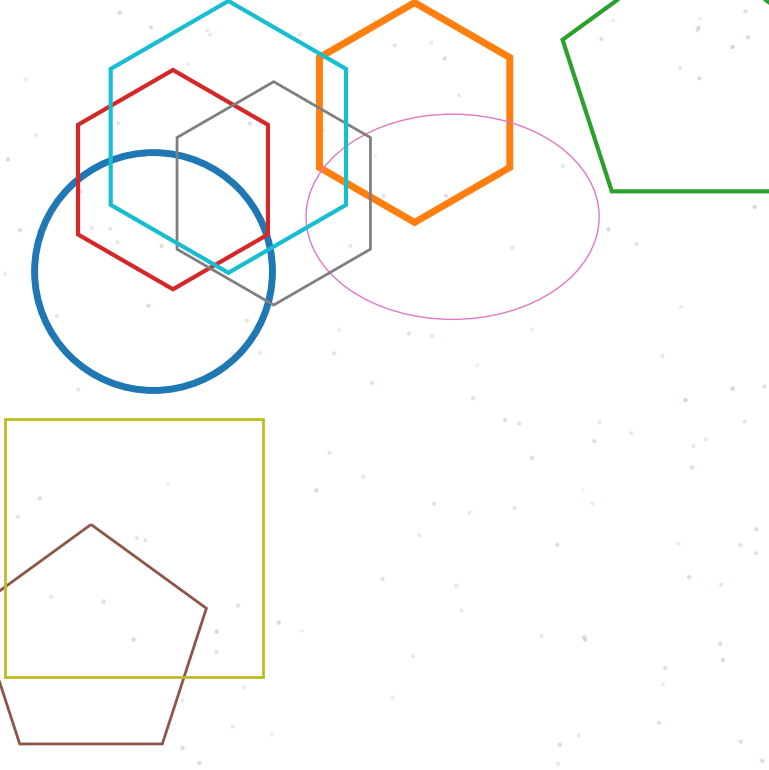[{"shape": "circle", "thickness": 2.5, "radius": 0.77, "center": [0.199, 0.647]}, {"shape": "hexagon", "thickness": 2.5, "radius": 0.71, "center": [0.538, 0.854]}, {"shape": "pentagon", "thickness": 1.5, "radius": 0.88, "center": [0.898, 0.894]}, {"shape": "hexagon", "thickness": 1.5, "radius": 0.71, "center": [0.225, 0.767]}, {"shape": "pentagon", "thickness": 1, "radius": 0.79, "center": [0.118, 0.161]}, {"shape": "oval", "thickness": 0.5, "radius": 0.95, "center": [0.588, 0.718]}, {"shape": "hexagon", "thickness": 1, "radius": 0.73, "center": [0.356, 0.749]}, {"shape": "square", "thickness": 1, "radius": 0.84, "center": [0.174, 0.288]}, {"shape": "hexagon", "thickness": 1.5, "radius": 0.88, "center": [0.297, 0.822]}]